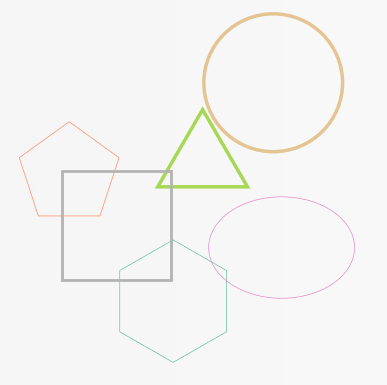[{"shape": "hexagon", "thickness": 0.5, "radius": 0.8, "center": [0.447, 0.218]}, {"shape": "pentagon", "thickness": 0.5, "radius": 0.68, "center": [0.178, 0.549]}, {"shape": "oval", "thickness": 0.5, "radius": 0.94, "center": [0.727, 0.357]}, {"shape": "triangle", "thickness": 2.5, "radius": 0.67, "center": [0.523, 0.582]}, {"shape": "circle", "thickness": 2.5, "radius": 0.9, "center": [0.705, 0.785]}, {"shape": "square", "thickness": 2, "radius": 0.71, "center": [0.3, 0.415]}]